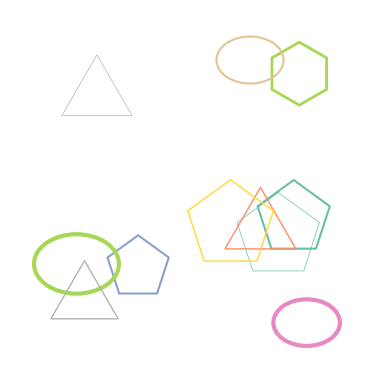[{"shape": "pentagon", "thickness": 1.5, "radius": 0.49, "center": [0.763, 0.434]}, {"shape": "pentagon", "thickness": 0.5, "radius": 0.56, "center": [0.723, 0.387]}, {"shape": "triangle", "thickness": 1, "radius": 0.53, "center": [0.676, 0.407]}, {"shape": "pentagon", "thickness": 1.5, "radius": 0.42, "center": [0.359, 0.305]}, {"shape": "oval", "thickness": 3, "radius": 0.43, "center": [0.796, 0.162]}, {"shape": "hexagon", "thickness": 2, "radius": 0.41, "center": [0.777, 0.809]}, {"shape": "oval", "thickness": 3, "radius": 0.55, "center": [0.199, 0.314]}, {"shape": "pentagon", "thickness": 1, "radius": 0.58, "center": [0.599, 0.416]}, {"shape": "oval", "thickness": 1.5, "radius": 0.44, "center": [0.649, 0.844]}, {"shape": "triangle", "thickness": 0.5, "radius": 0.53, "center": [0.252, 0.752]}, {"shape": "triangle", "thickness": 1, "radius": 0.5, "center": [0.219, 0.222]}]